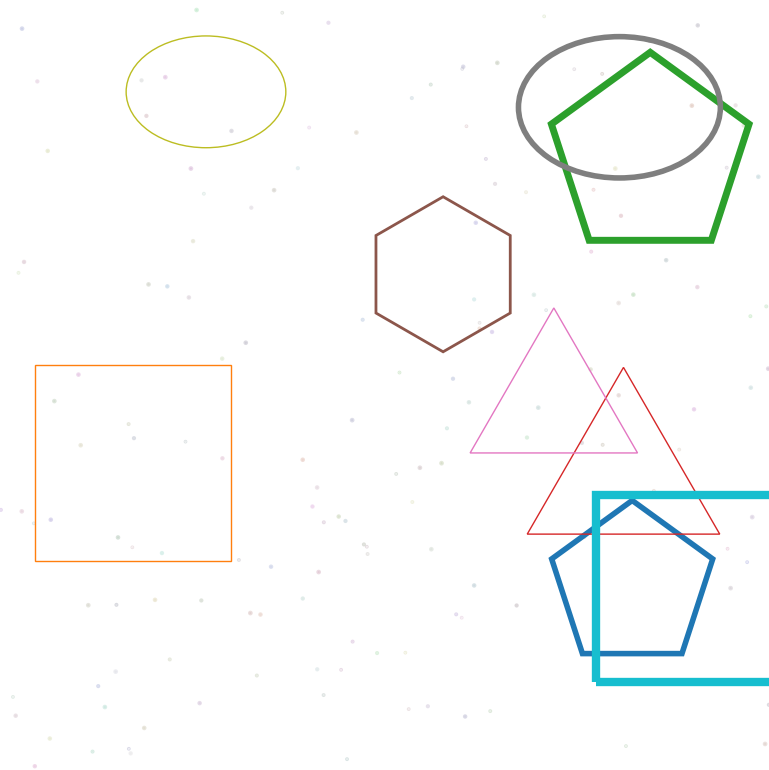[{"shape": "pentagon", "thickness": 2, "radius": 0.55, "center": [0.821, 0.24]}, {"shape": "square", "thickness": 0.5, "radius": 0.64, "center": [0.173, 0.399]}, {"shape": "pentagon", "thickness": 2.5, "radius": 0.67, "center": [0.844, 0.797]}, {"shape": "triangle", "thickness": 0.5, "radius": 0.72, "center": [0.81, 0.379]}, {"shape": "hexagon", "thickness": 1, "radius": 0.5, "center": [0.575, 0.644]}, {"shape": "triangle", "thickness": 0.5, "radius": 0.63, "center": [0.719, 0.475]}, {"shape": "oval", "thickness": 2, "radius": 0.66, "center": [0.804, 0.861]}, {"shape": "oval", "thickness": 0.5, "radius": 0.52, "center": [0.268, 0.881]}, {"shape": "square", "thickness": 3, "radius": 0.61, "center": [0.895, 0.236]}]